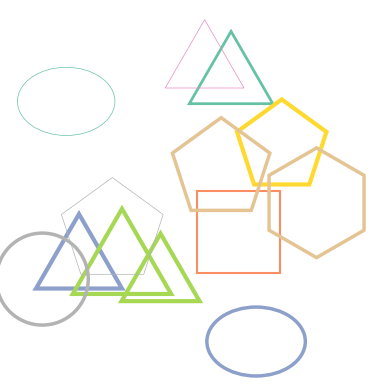[{"shape": "oval", "thickness": 0.5, "radius": 0.63, "center": [0.172, 0.737]}, {"shape": "triangle", "thickness": 2, "radius": 0.63, "center": [0.6, 0.793]}, {"shape": "square", "thickness": 1.5, "radius": 0.53, "center": [0.619, 0.397]}, {"shape": "oval", "thickness": 2.5, "radius": 0.64, "center": [0.665, 0.113]}, {"shape": "triangle", "thickness": 3, "radius": 0.64, "center": [0.205, 0.315]}, {"shape": "triangle", "thickness": 0.5, "radius": 0.59, "center": [0.532, 0.831]}, {"shape": "triangle", "thickness": 3, "radius": 0.74, "center": [0.317, 0.31]}, {"shape": "triangle", "thickness": 3, "radius": 0.58, "center": [0.417, 0.276]}, {"shape": "pentagon", "thickness": 3, "radius": 0.61, "center": [0.732, 0.62]}, {"shape": "pentagon", "thickness": 2.5, "radius": 0.67, "center": [0.574, 0.561]}, {"shape": "hexagon", "thickness": 2.5, "radius": 0.71, "center": [0.822, 0.473]}, {"shape": "pentagon", "thickness": 0.5, "radius": 0.69, "center": [0.292, 0.4]}, {"shape": "circle", "thickness": 2.5, "radius": 0.6, "center": [0.11, 0.275]}]